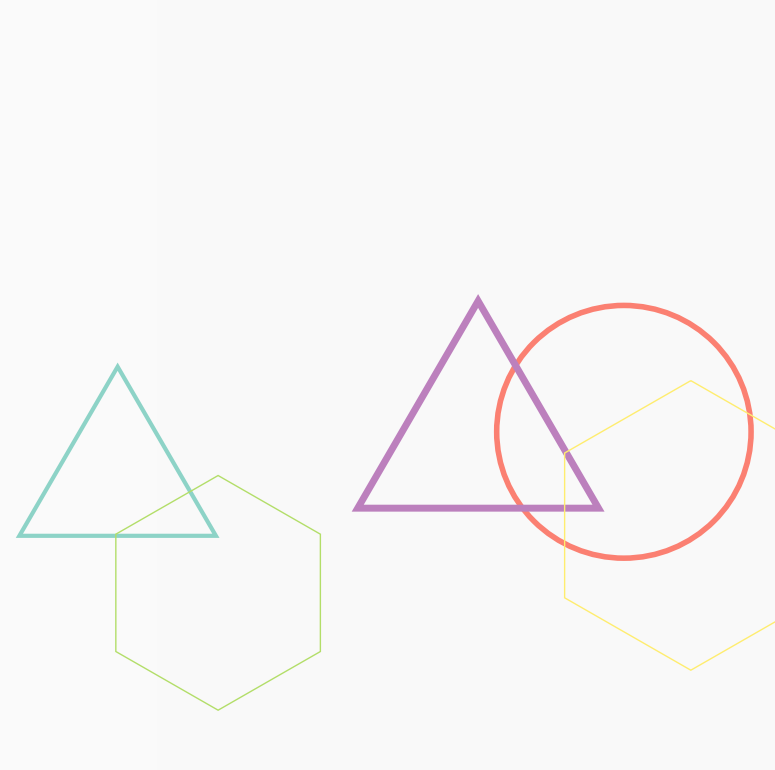[{"shape": "triangle", "thickness": 1.5, "radius": 0.73, "center": [0.152, 0.377]}, {"shape": "circle", "thickness": 2, "radius": 0.82, "center": [0.805, 0.439]}, {"shape": "hexagon", "thickness": 0.5, "radius": 0.76, "center": [0.281, 0.23]}, {"shape": "triangle", "thickness": 2.5, "radius": 0.9, "center": [0.617, 0.43]}, {"shape": "hexagon", "thickness": 0.5, "radius": 0.94, "center": [0.891, 0.318]}]